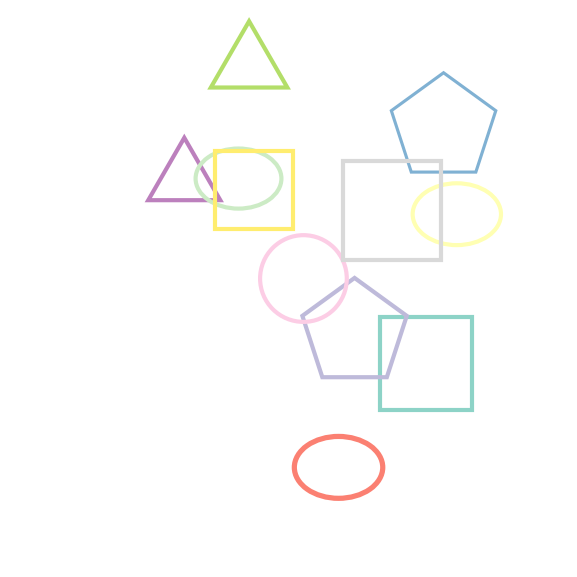[{"shape": "square", "thickness": 2, "radius": 0.4, "center": [0.738, 0.369]}, {"shape": "oval", "thickness": 2, "radius": 0.38, "center": [0.791, 0.628]}, {"shape": "pentagon", "thickness": 2, "radius": 0.48, "center": [0.614, 0.423]}, {"shape": "oval", "thickness": 2.5, "radius": 0.38, "center": [0.586, 0.19]}, {"shape": "pentagon", "thickness": 1.5, "radius": 0.48, "center": [0.768, 0.778]}, {"shape": "triangle", "thickness": 2, "radius": 0.38, "center": [0.431, 0.886]}, {"shape": "circle", "thickness": 2, "radius": 0.38, "center": [0.525, 0.517]}, {"shape": "square", "thickness": 2, "radius": 0.43, "center": [0.679, 0.634]}, {"shape": "triangle", "thickness": 2, "radius": 0.36, "center": [0.319, 0.689]}, {"shape": "oval", "thickness": 2, "radius": 0.37, "center": [0.413, 0.69]}, {"shape": "square", "thickness": 2, "radius": 0.34, "center": [0.44, 0.67]}]